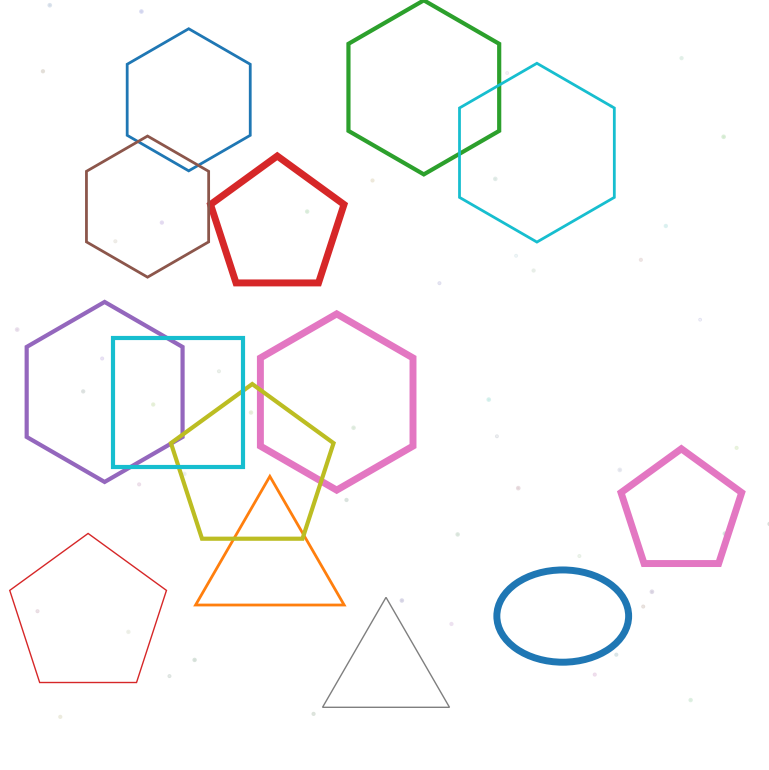[{"shape": "hexagon", "thickness": 1, "radius": 0.46, "center": [0.245, 0.87]}, {"shape": "oval", "thickness": 2.5, "radius": 0.43, "center": [0.731, 0.2]}, {"shape": "triangle", "thickness": 1, "radius": 0.56, "center": [0.35, 0.27]}, {"shape": "hexagon", "thickness": 1.5, "radius": 0.57, "center": [0.55, 0.887]}, {"shape": "pentagon", "thickness": 2.5, "radius": 0.46, "center": [0.36, 0.706]}, {"shape": "pentagon", "thickness": 0.5, "radius": 0.54, "center": [0.114, 0.2]}, {"shape": "hexagon", "thickness": 1.5, "radius": 0.58, "center": [0.136, 0.491]}, {"shape": "hexagon", "thickness": 1, "radius": 0.46, "center": [0.192, 0.732]}, {"shape": "pentagon", "thickness": 2.5, "radius": 0.41, "center": [0.885, 0.335]}, {"shape": "hexagon", "thickness": 2.5, "radius": 0.57, "center": [0.437, 0.478]}, {"shape": "triangle", "thickness": 0.5, "radius": 0.48, "center": [0.501, 0.129]}, {"shape": "pentagon", "thickness": 1.5, "radius": 0.56, "center": [0.328, 0.39]}, {"shape": "hexagon", "thickness": 1, "radius": 0.58, "center": [0.697, 0.802]}, {"shape": "square", "thickness": 1.5, "radius": 0.42, "center": [0.231, 0.477]}]